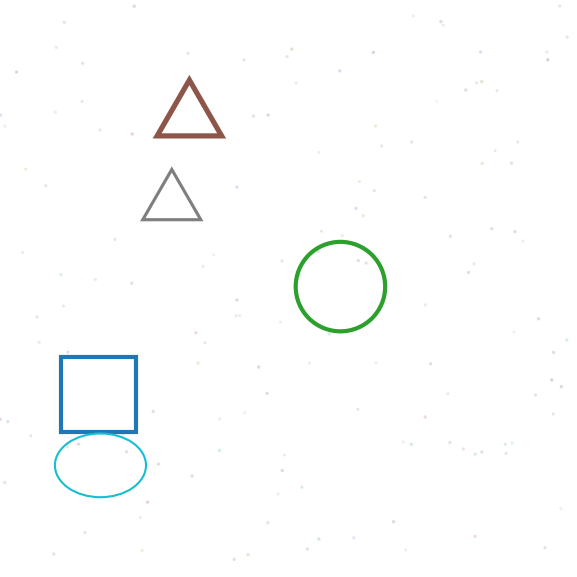[{"shape": "square", "thickness": 2, "radius": 0.33, "center": [0.171, 0.316]}, {"shape": "circle", "thickness": 2, "radius": 0.39, "center": [0.589, 0.503]}, {"shape": "triangle", "thickness": 2.5, "radius": 0.32, "center": [0.328, 0.796]}, {"shape": "triangle", "thickness": 1.5, "radius": 0.29, "center": [0.297, 0.648]}, {"shape": "oval", "thickness": 1, "radius": 0.39, "center": [0.174, 0.193]}]